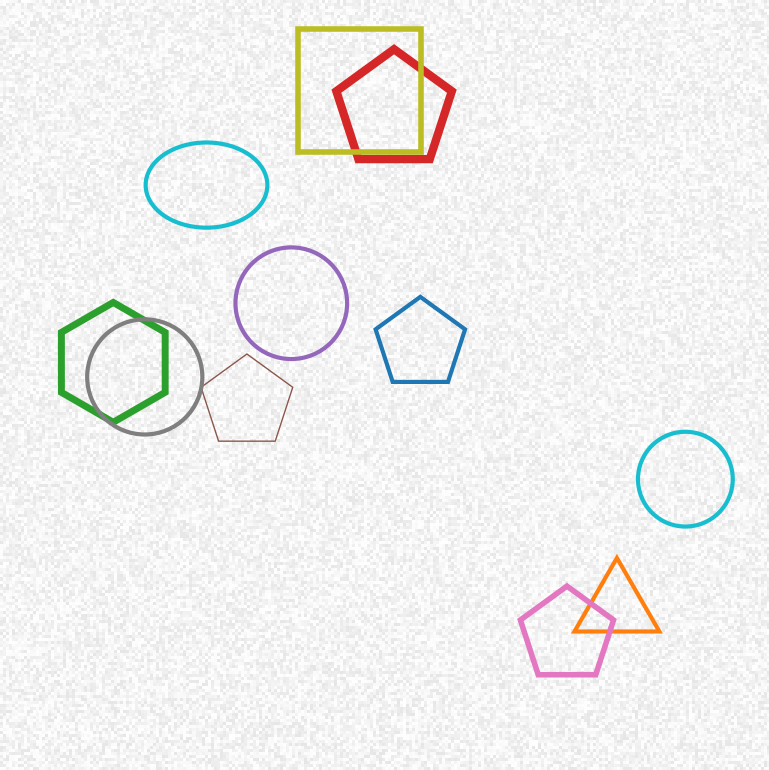[{"shape": "pentagon", "thickness": 1.5, "radius": 0.31, "center": [0.546, 0.553]}, {"shape": "triangle", "thickness": 1.5, "radius": 0.32, "center": [0.801, 0.212]}, {"shape": "hexagon", "thickness": 2.5, "radius": 0.39, "center": [0.147, 0.529]}, {"shape": "pentagon", "thickness": 3, "radius": 0.39, "center": [0.512, 0.857]}, {"shape": "circle", "thickness": 1.5, "radius": 0.36, "center": [0.378, 0.606]}, {"shape": "pentagon", "thickness": 0.5, "radius": 0.31, "center": [0.321, 0.478]}, {"shape": "pentagon", "thickness": 2, "radius": 0.32, "center": [0.736, 0.175]}, {"shape": "circle", "thickness": 1.5, "radius": 0.37, "center": [0.188, 0.511]}, {"shape": "square", "thickness": 2, "radius": 0.4, "center": [0.467, 0.882]}, {"shape": "circle", "thickness": 1.5, "radius": 0.31, "center": [0.89, 0.378]}, {"shape": "oval", "thickness": 1.5, "radius": 0.4, "center": [0.268, 0.76]}]